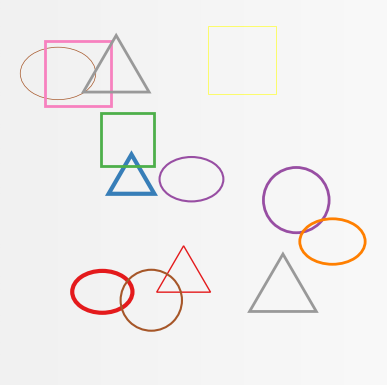[{"shape": "oval", "thickness": 3, "radius": 0.39, "center": [0.264, 0.242]}, {"shape": "triangle", "thickness": 1, "radius": 0.4, "center": [0.474, 0.281]}, {"shape": "triangle", "thickness": 3, "radius": 0.34, "center": [0.339, 0.531]}, {"shape": "square", "thickness": 2, "radius": 0.35, "center": [0.329, 0.638]}, {"shape": "circle", "thickness": 2, "radius": 0.42, "center": [0.765, 0.48]}, {"shape": "oval", "thickness": 1.5, "radius": 0.41, "center": [0.494, 0.535]}, {"shape": "oval", "thickness": 2, "radius": 0.42, "center": [0.858, 0.373]}, {"shape": "square", "thickness": 0.5, "radius": 0.44, "center": [0.625, 0.844]}, {"shape": "oval", "thickness": 0.5, "radius": 0.49, "center": [0.15, 0.809]}, {"shape": "circle", "thickness": 1.5, "radius": 0.4, "center": [0.39, 0.22]}, {"shape": "square", "thickness": 2, "radius": 0.42, "center": [0.202, 0.809]}, {"shape": "triangle", "thickness": 2, "radius": 0.49, "center": [0.3, 0.81]}, {"shape": "triangle", "thickness": 2, "radius": 0.5, "center": [0.73, 0.241]}]